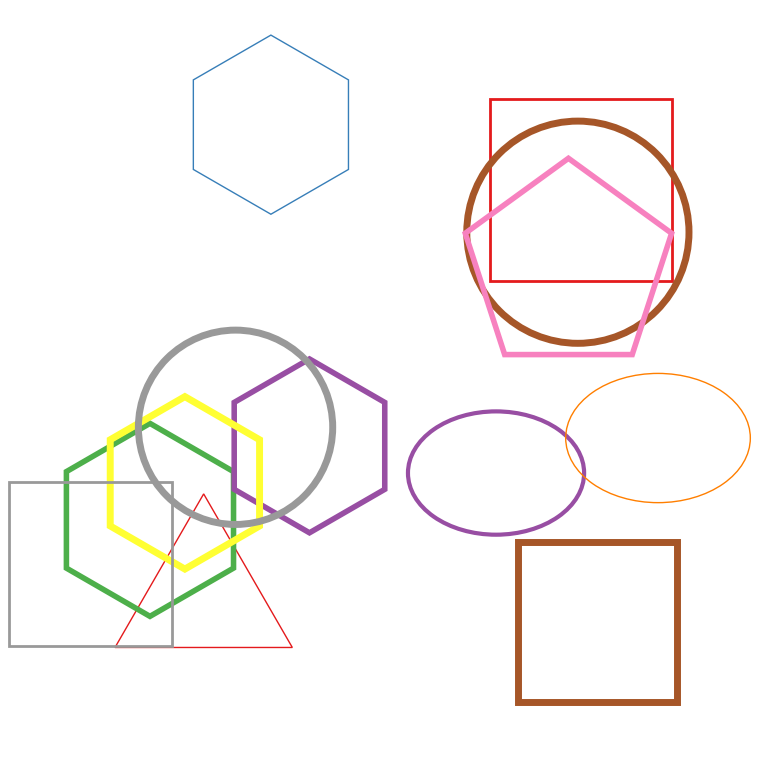[{"shape": "square", "thickness": 1, "radius": 0.59, "center": [0.754, 0.753]}, {"shape": "triangle", "thickness": 0.5, "radius": 0.66, "center": [0.264, 0.226]}, {"shape": "hexagon", "thickness": 0.5, "radius": 0.58, "center": [0.352, 0.838]}, {"shape": "hexagon", "thickness": 2, "radius": 0.63, "center": [0.195, 0.325]}, {"shape": "hexagon", "thickness": 2, "radius": 0.56, "center": [0.402, 0.421]}, {"shape": "oval", "thickness": 1.5, "radius": 0.57, "center": [0.644, 0.386]}, {"shape": "oval", "thickness": 0.5, "radius": 0.6, "center": [0.855, 0.431]}, {"shape": "hexagon", "thickness": 2.5, "radius": 0.56, "center": [0.24, 0.373]}, {"shape": "circle", "thickness": 2.5, "radius": 0.72, "center": [0.751, 0.698]}, {"shape": "square", "thickness": 2.5, "radius": 0.52, "center": [0.776, 0.192]}, {"shape": "pentagon", "thickness": 2, "radius": 0.7, "center": [0.738, 0.653]}, {"shape": "square", "thickness": 1, "radius": 0.53, "center": [0.118, 0.267]}, {"shape": "circle", "thickness": 2.5, "radius": 0.63, "center": [0.306, 0.445]}]